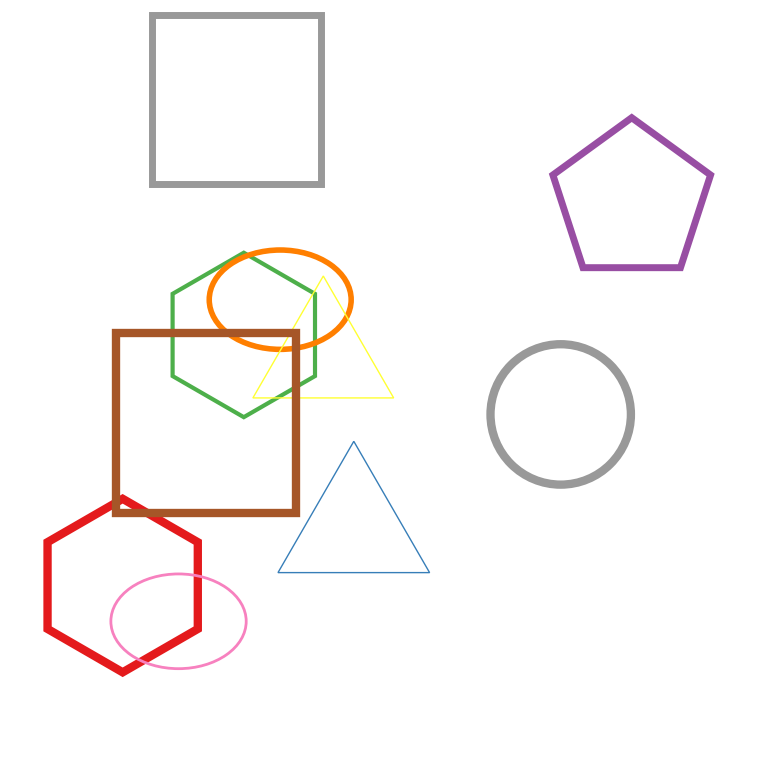[{"shape": "hexagon", "thickness": 3, "radius": 0.56, "center": [0.159, 0.24]}, {"shape": "triangle", "thickness": 0.5, "radius": 0.57, "center": [0.459, 0.313]}, {"shape": "hexagon", "thickness": 1.5, "radius": 0.53, "center": [0.317, 0.565]}, {"shape": "pentagon", "thickness": 2.5, "radius": 0.54, "center": [0.82, 0.739]}, {"shape": "oval", "thickness": 2, "radius": 0.46, "center": [0.364, 0.611]}, {"shape": "triangle", "thickness": 0.5, "radius": 0.53, "center": [0.42, 0.536]}, {"shape": "square", "thickness": 3, "radius": 0.58, "center": [0.268, 0.451]}, {"shape": "oval", "thickness": 1, "radius": 0.44, "center": [0.232, 0.193]}, {"shape": "square", "thickness": 2.5, "radius": 0.55, "center": [0.307, 0.871]}, {"shape": "circle", "thickness": 3, "radius": 0.46, "center": [0.728, 0.462]}]